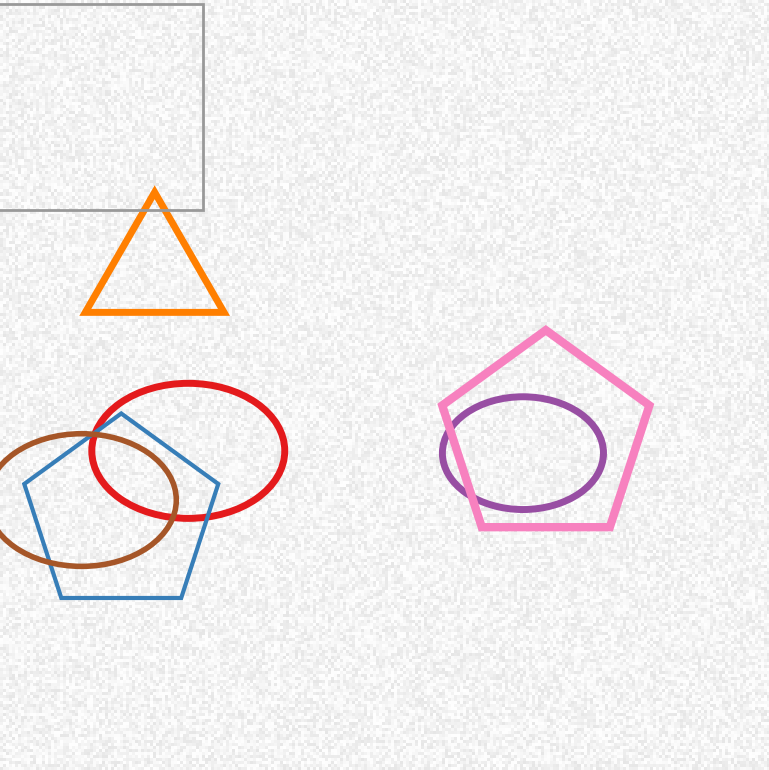[{"shape": "oval", "thickness": 2.5, "radius": 0.63, "center": [0.245, 0.414]}, {"shape": "pentagon", "thickness": 1.5, "radius": 0.66, "center": [0.157, 0.331]}, {"shape": "oval", "thickness": 2.5, "radius": 0.52, "center": [0.679, 0.411]}, {"shape": "triangle", "thickness": 2.5, "radius": 0.52, "center": [0.201, 0.646]}, {"shape": "oval", "thickness": 2, "radius": 0.62, "center": [0.106, 0.351]}, {"shape": "pentagon", "thickness": 3, "radius": 0.71, "center": [0.709, 0.43]}, {"shape": "square", "thickness": 1, "radius": 0.67, "center": [0.13, 0.861]}]